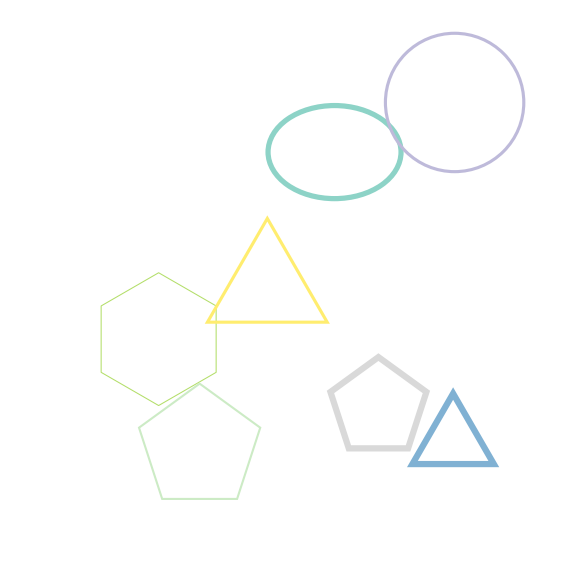[{"shape": "oval", "thickness": 2.5, "radius": 0.58, "center": [0.579, 0.736]}, {"shape": "circle", "thickness": 1.5, "radius": 0.6, "center": [0.787, 0.822]}, {"shape": "triangle", "thickness": 3, "radius": 0.41, "center": [0.785, 0.236]}, {"shape": "hexagon", "thickness": 0.5, "radius": 0.57, "center": [0.275, 0.412]}, {"shape": "pentagon", "thickness": 3, "radius": 0.44, "center": [0.655, 0.293]}, {"shape": "pentagon", "thickness": 1, "radius": 0.55, "center": [0.346, 0.224]}, {"shape": "triangle", "thickness": 1.5, "radius": 0.6, "center": [0.463, 0.501]}]